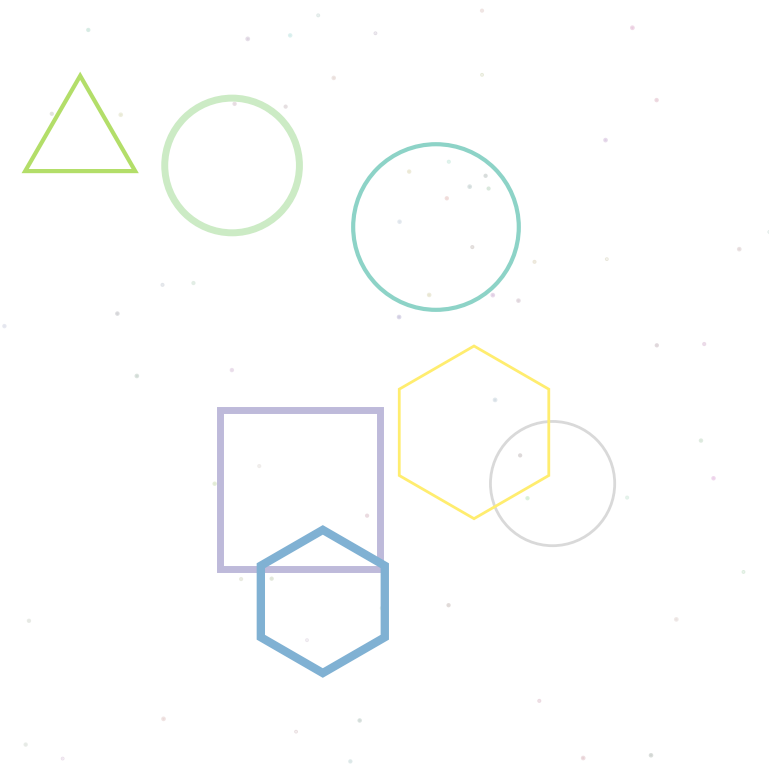[{"shape": "circle", "thickness": 1.5, "radius": 0.54, "center": [0.566, 0.705]}, {"shape": "square", "thickness": 2.5, "radius": 0.52, "center": [0.389, 0.364]}, {"shape": "hexagon", "thickness": 3, "radius": 0.46, "center": [0.419, 0.219]}, {"shape": "triangle", "thickness": 1.5, "radius": 0.41, "center": [0.104, 0.819]}, {"shape": "circle", "thickness": 1, "radius": 0.4, "center": [0.718, 0.372]}, {"shape": "circle", "thickness": 2.5, "radius": 0.44, "center": [0.301, 0.785]}, {"shape": "hexagon", "thickness": 1, "radius": 0.56, "center": [0.616, 0.439]}]